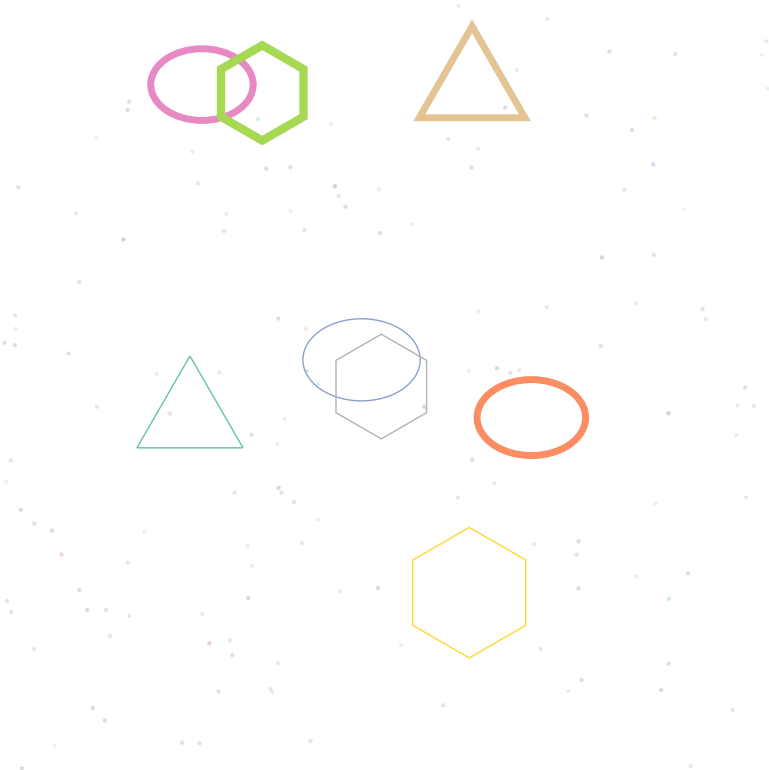[{"shape": "triangle", "thickness": 0.5, "radius": 0.4, "center": [0.247, 0.458]}, {"shape": "oval", "thickness": 2.5, "radius": 0.35, "center": [0.69, 0.458]}, {"shape": "oval", "thickness": 0.5, "radius": 0.38, "center": [0.47, 0.533]}, {"shape": "oval", "thickness": 2.5, "radius": 0.33, "center": [0.262, 0.89]}, {"shape": "hexagon", "thickness": 3, "radius": 0.31, "center": [0.341, 0.879]}, {"shape": "hexagon", "thickness": 0.5, "radius": 0.42, "center": [0.609, 0.23]}, {"shape": "triangle", "thickness": 2.5, "radius": 0.4, "center": [0.613, 0.887]}, {"shape": "hexagon", "thickness": 0.5, "radius": 0.34, "center": [0.495, 0.498]}]